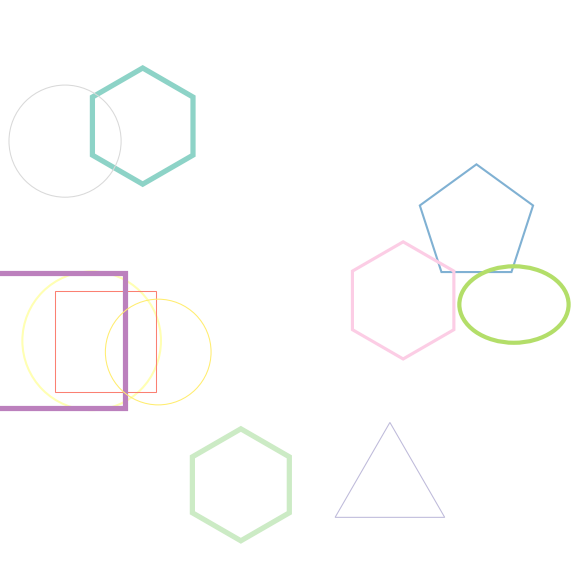[{"shape": "hexagon", "thickness": 2.5, "radius": 0.5, "center": [0.247, 0.781]}, {"shape": "circle", "thickness": 1, "radius": 0.6, "center": [0.159, 0.409]}, {"shape": "triangle", "thickness": 0.5, "radius": 0.55, "center": [0.675, 0.158]}, {"shape": "square", "thickness": 0.5, "radius": 0.44, "center": [0.182, 0.407]}, {"shape": "pentagon", "thickness": 1, "radius": 0.52, "center": [0.825, 0.611]}, {"shape": "oval", "thickness": 2, "radius": 0.47, "center": [0.89, 0.472]}, {"shape": "hexagon", "thickness": 1.5, "radius": 0.51, "center": [0.698, 0.479]}, {"shape": "circle", "thickness": 0.5, "radius": 0.49, "center": [0.113, 0.755]}, {"shape": "square", "thickness": 2.5, "radius": 0.58, "center": [0.1, 0.409]}, {"shape": "hexagon", "thickness": 2.5, "radius": 0.48, "center": [0.417, 0.16]}, {"shape": "circle", "thickness": 0.5, "radius": 0.46, "center": [0.274, 0.39]}]